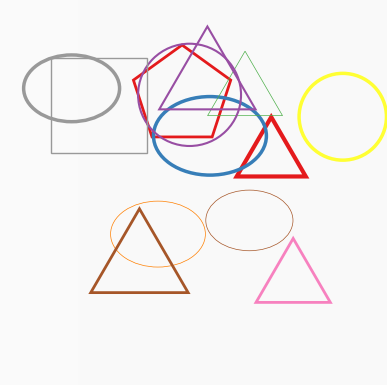[{"shape": "pentagon", "thickness": 2, "radius": 0.66, "center": [0.47, 0.751]}, {"shape": "triangle", "thickness": 3, "radius": 0.51, "center": [0.7, 0.593]}, {"shape": "oval", "thickness": 2.5, "radius": 0.73, "center": [0.542, 0.647]}, {"shape": "triangle", "thickness": 0.5, "radius": 0.56, "center": [0.632, 0.755]}, {"shape": "circle", "thickness": 1.5, "radius": 0.66, "center": [0.489, 0.754]}, {"shape": "triangle", "thickness": 1.5, "radius": 0.72, "center": [0.535, 0.788]}, {"shape": "oval", "thickness": 0.5, "radius": 0.61, "center": [0.408, 0.392]}, {"shape": "circle", "thickness": 2.5, "radius": 0.56, "center": [0.885, 0.697]}, {"shape": "triangle", "thickness": 2, "radius": 0.73, "center": [0.36, 0.313]}, {"shape": "oval", "thickness": 0.5, "radius": 0.56, "center": [0.644, 0.427]}, {"shape": "triangle", "thickness": 2, "radius": 0.55, "center": [0.757, 0.27]}, {"shape": "oval", "thickness": 2.5, "radius": 0.62, "center": [0.185, 0.771]}, {"shape": "square", "thickness": 1, "radius": 0.62, "center": [0.256, 0.725]}]